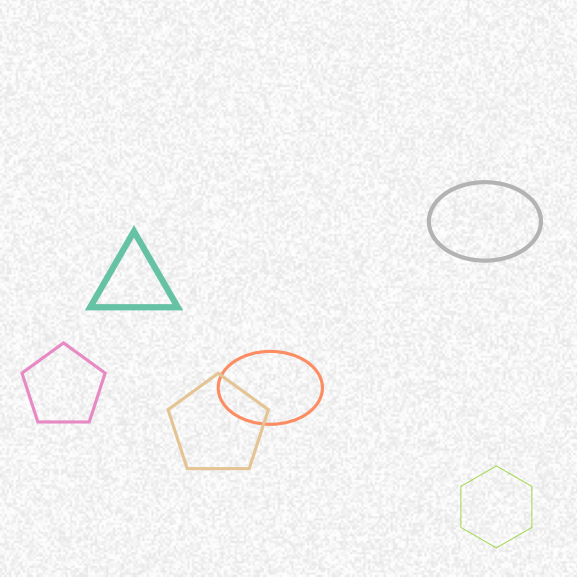[{"shape": "triangle", "thickness": 3, "radius": 0.44, "center": [0.232, 0.511]}, {"shape": "oval", "thickness": 1.5, "radius": 0.45, "center": [0.468, 0.328]}, {"shape": "pentagon", "thickness": 1.5, "radius": 0.38, "center": [0.11, 0.33]}, {"shape": "hexagon", "thickness": 0.5, "radius": 0.36, "center": [0.86, 0.121]}, {"shape": "pentagon", "thickness": 1.5, "radius": 0.46, "center": [0.378, 0.262]}, {"shape": "oval", "thickness": 2, "radius": 0.49, "center": [0.84, 0.616]}]